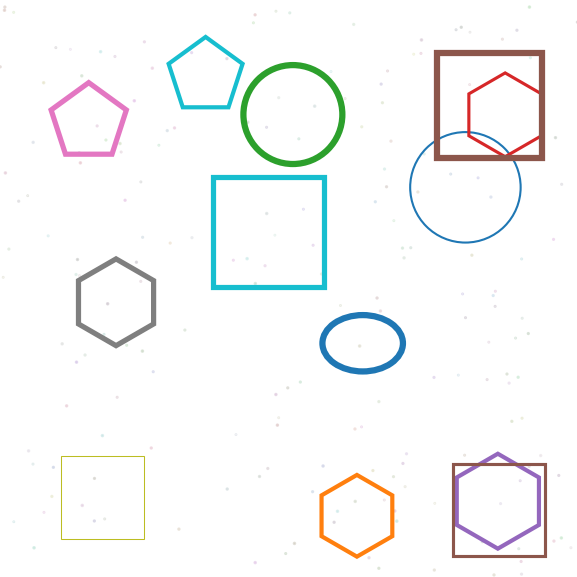[{"shape": "circle", "thickness": 1, "radius": 0.48, "center": [0.806, 0.675]}, {"shape": "oval", "thickness": 3, "radius": 0.35, "center": [0.628, 0.405]}, {"shape": "hexagon", "thickness": 2, "radius": 0.35, "center": [0.618, 0.106]}, {"shape": "circle", "thickness": 3, "radius": 0.43, "center": [0.507, 0.801]}, {"shape": "hexagon", "thickness": 1.5, "radius": 0.36, "center": [0.875, 0.8]}, {"shape": "hexagon", "thickness": 2, "radius": 0.41, "center": [0.862, 0.131]}, {"shape": "square", "thickness": 1.5, "radius": 0.4, "center": [0.864, 0.116]}, {"shape": "square", "thickness": 3, "radius": 0.45, "center": [0.848, 0.816]}, {"shape": "pentagon", "thickness": 2.5, "radius": 0.34, "center": [0.154, 0.788]}, {"shape": "hexagon", "thickness": 2.5, "radius": 0.38, "center": [0.201, 0.476]}, {"shape": "square", "thickness": 0.5, "radius": 0.36, "center": [0.177, 0.137]}, {"shape": "pentagon", "thickness": 2, "radius": 0.34, "center": [0.356, 0.868]}, {"shape": "square", "thickness": 2.5, "radius": 0.48, "center": [0.465, 0.597]}]